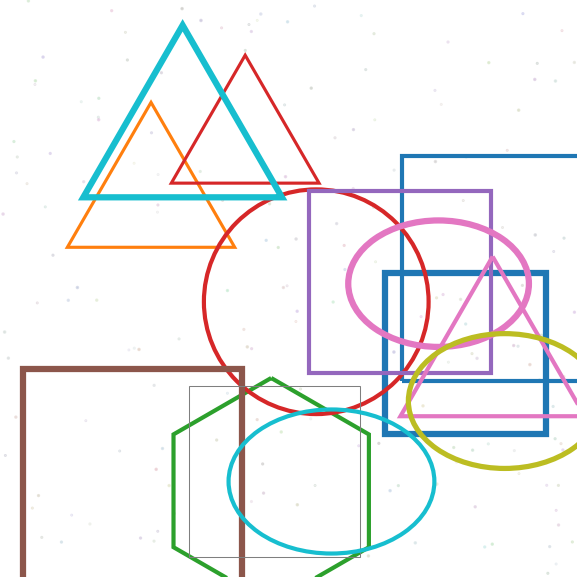[{"shape": "square", "thickness": 2, "radius": 0.97, "center": [0.891, 0.534]}, {"shape": "square", "thickness": 3, "radius": 0.7, "center": [0.806, 0.387]}, {"shape": "triangle", "thickness": 1.5, "radius": 0.84, "center": [0.262, 0.655]}, {"shape": "hexagon", "thickness": 2, "radius": 0.98, "center": [0.47, 0.149]}, {"shape": "circle", "thickness": 2, "radius": 0.97, "center": [0.548, 0.477]}, {"shape": "triangle", "thickness": 1.5, "radius": 0.74, "center": [0.425, 0.756]}, {"shape": "square", "thickness": 2, "radius": 0.79, "center": [0.693, 0.512]}, {"shape": "square", "thickness": 3, "radius": 0.95, "center": [0.229, 0.171]}, {"shape": "triangle", "thickness": 2, "radius": 0.92, "center": [0.853, 0.371]}, {"shape": "oval", "thickness": 3, "radius": 0.78, "center": [0.759, 0.508]}, {"shape": "square", "thickness": 0.5, "radius": 0.74, "center": [0.475, 0.183]}, {"shape": "oval", "thickness": 2.5, "radius": 0.83, "center": [0.874, 0.305]}, {"shape": "oval", "thickness": 2, "radius": 0.89, "center": [0.574, 0.165]}, {"shape": "triangle", "thickness": 3, "radius": 0.99, "center": [0.316, 0.757]}]